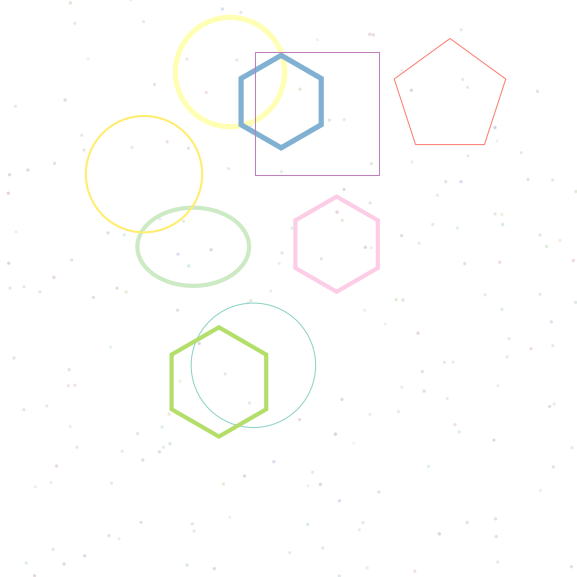[{"shape": "circle", "thickness": 0.5, "radius": 0.54, "center": [0.439, 0.367]}, {"shape": "circle", "thickness": 2.5, "radius": 0.47, "center": [0.398, 0.874]}, {"shape": "pentagon", "thickness": 0.5, "radius": 0.51, "center": [0.779, 0.831]}, {"shape": "hexagon", "thickness": 2.5, "radius": 0.4, "center": [0.487, 0.823]}, {"shape": "hexagon", "thickness": 2, "radius": 0.47, "center": [0.379, 0.338]}, {"shape": "hexagon", "thickness": 2, "radius": 0.41, "center": [0.583, 0.576]}, {"shape": "square", "thickness": 0.5, "radius": 0.54, "center": [0.549, 0.803]}, {"shape": "oval", "thickness": 2, "radius": 0.48, "center": [0.335, 0.572]}, {"shape": "circle", "thickness": 1, "radius": 0.5, "center": [0.249, 0.698]}]